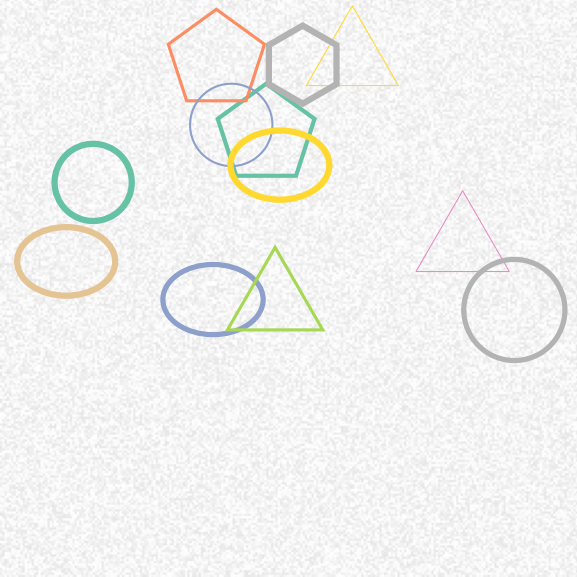[{"shape": "pentagon", "thickness": 2, "radius": 0.44, "center": [0.461, 0.766]}, {"shape": "circle", "thickness": 3, "radius": 0.33, "center": [0.161, 0.683]}, {"shape": "pentagon", "thickness": 1.5, "radius": 0.44, "center": [0.375, 0.895]}, {"shape": "oval", "thickness": 2.5, "radius": 0.43, "center": [0.369, 0.48]}, {"shape": "circle", "thickness": 1, "radius": 0.36, "center": [0.4, 0.783]}, {"shape": "triangle", "thickness": 0.5, "radius": 0.47, "center": [0.801, 0.576]}, {"shape": "triangle", "thickness": 1.5, "radius": 0.48, "center": [0.476, 0.476]}, {"shape": "oval", "thickness": 3, "radius": 0.43, "center": [0.485, 0.713]}, {"shape": "triangle", "thickness": 0.5, "radius": 0.46, "center": [0.61, 0.897]}, {"shape": "oval", "thickness": 3, "radius": 0.42, "center": [0.115, 0.546]}, {"shape": "circle", "thickness": 2.5, "radius": 0.44, "center": [0.891, 0.462]}, {"shape": "hexagon", "thickness": 3, "radius": 0.34, "center": [0.524, 0.887]}]